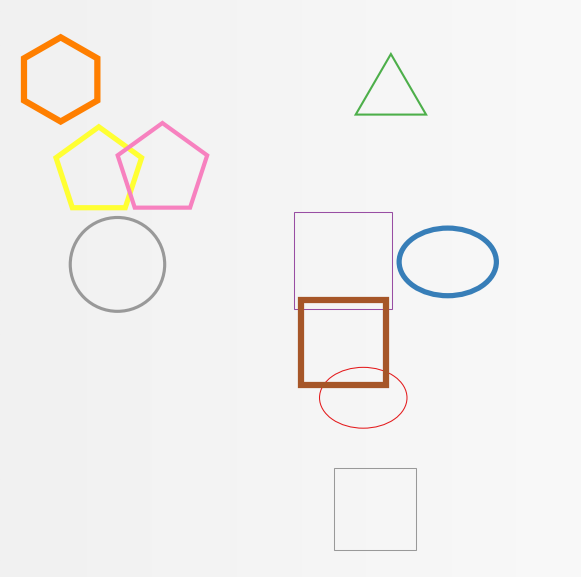[{"shape": "oval", "thickness": 0.5, "radius": 0.38, "center": [0.625, 0.31]}, {"shape": "oval", "thickness": 2.5, "radius": 0.42, "center": [0.77, 0.546]}, {"shape": "triangle", "thickness": 1, "radius": 0.35, "center": [0.672, 0.836]}, {"shape": "square", "thickness": 0.5, "radius": 0.42, "center": [0.591, 0.547]}, {"shape": "hexagon", "thickness": 3, "radius": 0.36, "center": [0.104, 0.862]}, {"shape": "pentagon", "thickness": 2.5, "radius": 0.39, "center": [0.17, 0.702]}, {"shape": "square", "thickness": 3, "radius": 0.37, "center": [0.591, 0.407]}, {"shape": "pentagon", "thickness": 2, "radius": 0.4, "center": [0.279, 0.705]}, {"shape": "square", "thickness": 0.5, "radius": 0.36, "center": [0.645, 0.118]}, {"shape": "circle", "thickness": 1.5, "radius": 0.41, "center": [0.202, 0.541]}]